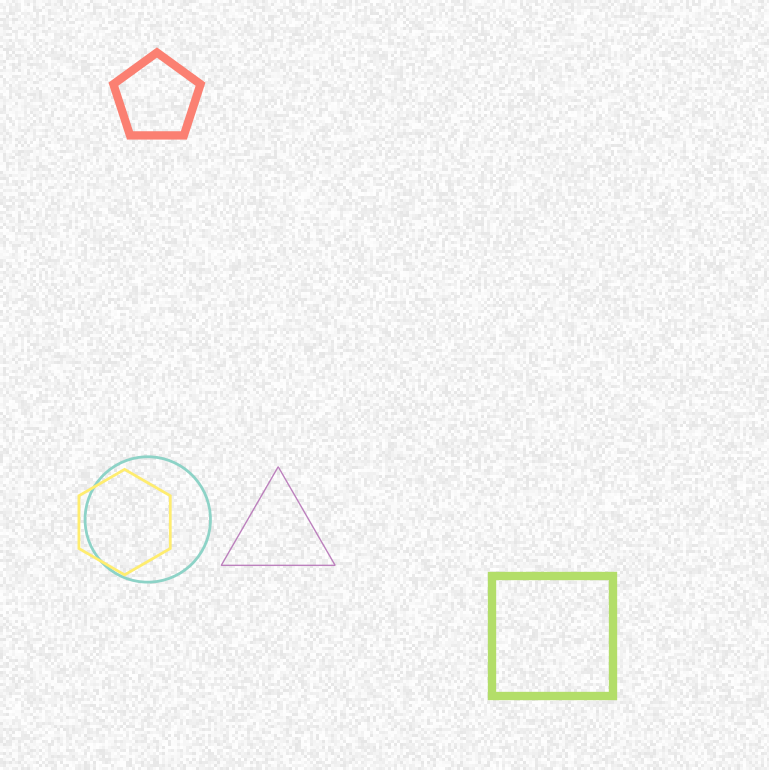[{"shape": "circle", "thickness": 1, "radius": 0.41, "center": [0.192, 0.325]}, {"shape": "pentagon", "thickness": 3, "radius": 0.3, "center": [0.204, 0.872]}, {"shape": "square", "thickness": 3, "radius": 0.39, "center": [0.718, 0.174]}, {"shape": "triangle", "thickness": 0.5, "radius": 0.43, "center": [0.361, 0.308]}, {"shape": "hexagon", "thickness": 1, "radius": 0.34, "center": [0.162, 0.322]}]